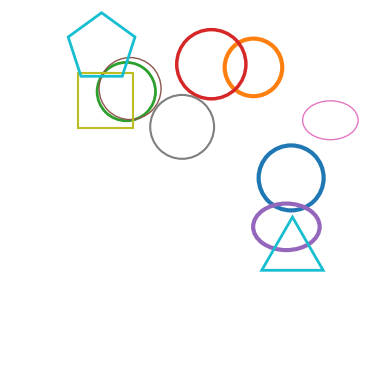[{"shape": "circle", "thickness": 3, "radius": 0.42, "center": [0.756, 0.538]}, {"shape": "circle", "thickness": 3, "radius": 0.37, "center": [0.658, 0.825]}, {"shape": "circle", "thickness": 2, "radius": 0.38, "center": [0.328, 0.762]}, {"shape": "circle", "thickness": 2.5, "radius": 0.45, "center": [0.549, 0.833]}, {"shape": "oval", "thickness": 3, "radius": 0.43, "center": [0.744, 0.411]}, {"shape": "circle", "thickness": 1, "radius": 0.4, "center": [0.338, 0.77]}, {"shape": "oval", "thickness": 1, "radius": 0.36, "center": [0.858, 0.688]}, {"shape": "circle", "thickness": 1.5, "radius": 0.41, "center": [0.473, 0.67]}, {"shape": "square", "thickness": 1.5, "radius": 0.35, "center": [0.274, 0.74]}, {"shape": "pentagon", "thickness": 2, "radius": 0.46, "center": [0.264, 0.876]}, {"shape": "triangle", "thickness": 2, "radius": 0.46, "center": [0.76, 0.344]}]